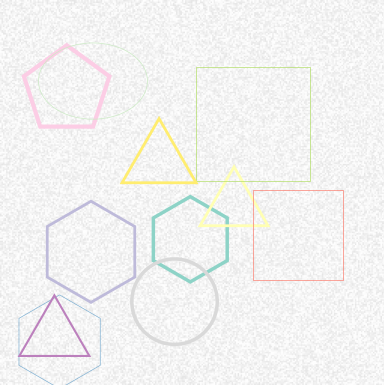[{"shape": "hexagon", "thickness": 2.5, "radius": 0.55, "center": [0.494, 0.379]}, {"shape": "triangle", "thickness": 2, "radius": 0.51, "center": [0.608, 0.465]}, {"shape": "hexagon", "thickness": 2, "radius": 0.66, "center": [0.236, 0.346]}, {"shape": "square", "thickness": 0.5, "radius": 0.58, "center": [0.775, 0.39]}, {"shape": "hexagon", "thickness": 0.5, "radius": 0.61, "center": [0.155, 0.112]}, {"shape": "square", "thickness": 0.5, "radius": 0.74, "center": [0.657, 0.678]}, {"shape": "pentagon", "thickness": 3, "radius": 0.58, "center": [0.173, 0.766]}, {"shape": "circle", "thickness": 2.5, "radius": 0.55, "center": [0.453, 0.216]}, {"shape": "triangle", "thickness": 1.5, "radius": 0.52, "center": [0.141, 0.128]}, {"shape": "oval", "thickness": 0.5, "radius": 0.71, "center": [0.241, 0.789]}, {"shape": "triangle", "thickness": 2, "radius": 0.56, "center": [0.413, 0.581]}]